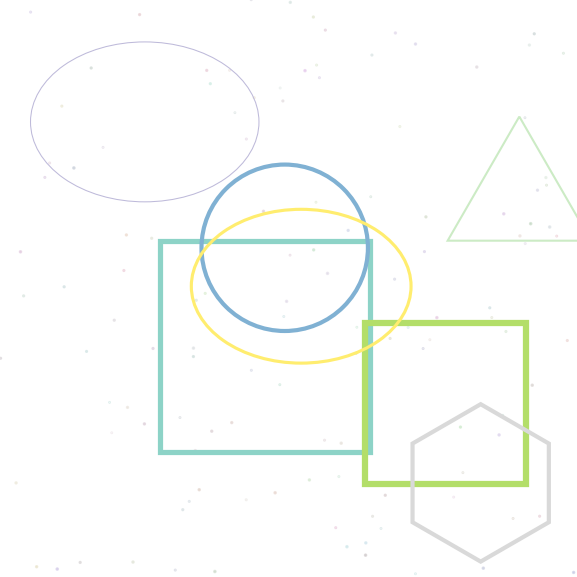[{"shape": "square", "thickness": 2.5, "radius": 0.91, "center": [0.459, 0.399]}, {"shape": "oval", "thickness": 0.5, "radius": 0.99, "center": [0.251, 0.788]}, {"shape": "circle", "thickness": 2, "radius": 0.72, "center": [0.493, 0.57]}, {"shape": "square", "thickness": 3, "radius": 0.7, "center": [0.771, 0.301]}, {"shape": "hexagon", "thickness": 2, "radius": 0.68, "center": [0.832, 0.163]}, {"shape": "triangle", "thickness": 1, "radius": 0.72, "center": [0.899, 0.654]}, {"shape": "oval", "thickness": 1.5, "radius": 0.95, "center": [0.522, 0.504]}]